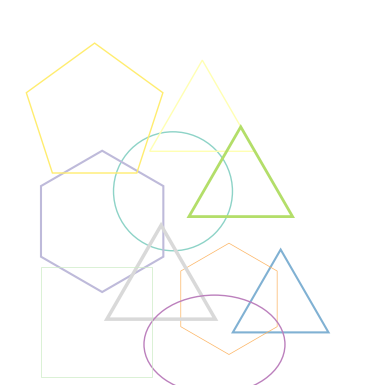[{"shape": "circle", "thickness": 1, "radius": 0.77, "center": [0.449, 0.503]}, {"shape": "triangle", "thickness": 1, "radius": 0.79, "center": [0.525, 0.686]}, {"shape": "hexagon", "thickness": 1.5, "radius": 0.92, "center": [0.265, 0.425]}, {"shape": "triangle", "thickness": 1.5, "radius": 0.72, "center": [0.729, 0.208]}, {"shape": "hexagon", "thickness": 0.5, "radius": 0.72, "center": [0.595, 0.224]}, {"shape": "triangle", "thickness": 2, "radius": 0.78, "center": [0.625, 0.515]}, {"shape": "triangle", "thickness": 2.5, "radius": 0.81, "center": [0.418, 0.252]}, {"shape": "oval", "thickness": 1, "radius": 0.92, "center": [0.557, 0.105]}, {"shape": "square", "thickness": 0.5, "radius": 0.72, "center": [0.251, 0.163]}, {"shape": "pentagon", "thickness": 1, "radius": 0.93, "center": [0.246, 0.702]}]